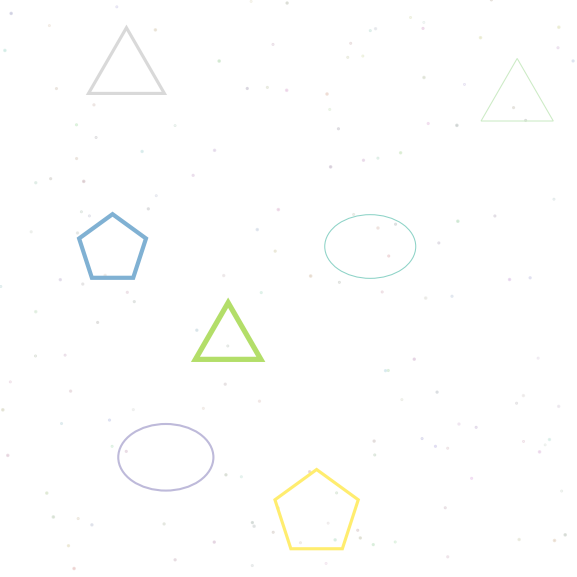[{"shape": "oval", "thickness": 0.5, "radius": 0.39, "center": [0.641, 0.572]}, {"shape": "oval", "thickness": 1, "radius": 0.41, "center": [0.287, 0.207]}, {"shape": "pentagon", "thickness": 2, "radius": 0.3, "center": [0.195, 0.567]}, {"shape": "triangle", "thickness": 2.5, "radius": 0.33, "center": [0.395, 0.41]}, {"shape": "triangle", "thickness": 1.5, "radius": 0.38, "center": [0.219, 0.875]}, {"shape": "triangle", "thickness": 0.5, "radius": 0.36, "center": [0.896, 0.826]}, {"shape": "pentagon", "thickness": 1.5, "radius": 0.38, "center": [0.548, 0.11]}]